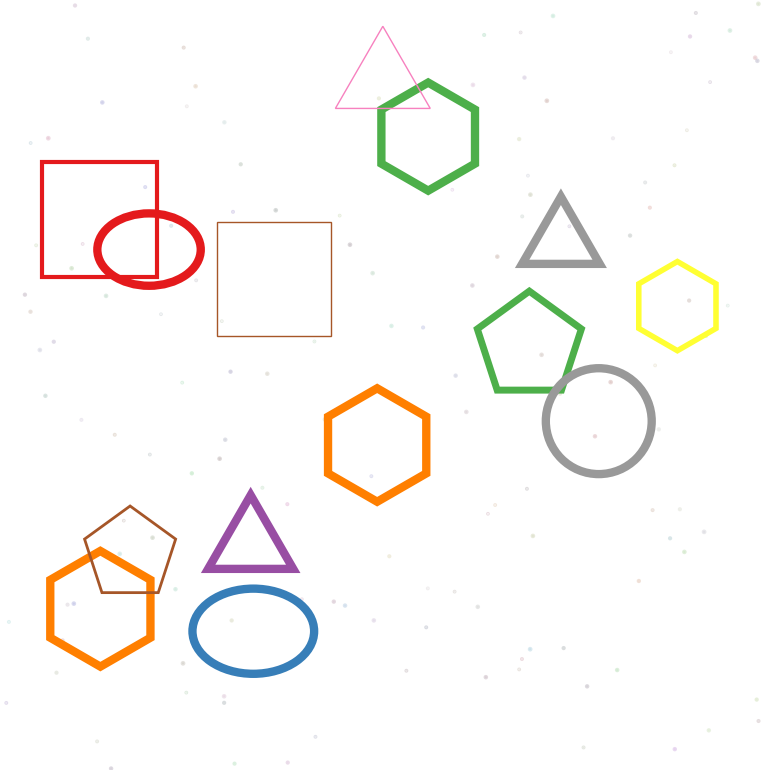[{"shape": "square", "thickness": 1.5, "radius": 0.38, "center": [0.129, 0.715]}, {"shape": "oval", "thickness": 3, "radius": 0.34, "center": [0.194, 0.676]}, {"shape": "oval", "thickness": 3, "radius": 0.4, "center": [0.329, 0.18]}, {"shape": "pentagon", "thickness": 2.5, "radius": 0.36, "center": [0.687, 0.551]}, {"shape": "hexagon", "thickness": 3, "radius": 0.35, "center": [0.556, 0.823]}, {"shape": "triangle", "thickness": 3, "radius": 0.32, "center": [0.326, 0.293]}, {"shape": "hexagon", "thickness": 3, "radius": 0.38, "center": [0.13, 0.209]}, {"shape": "hexagon", "thickness": 3, "radius": 0.37, "center": [0.49, 0.422]}, {"shape": "hexagon", "thickness": 2, "radius": 0.29, "center": [0.88, 0.602]}, {"shape": "square", "thickness": 0.5, "radius": 0.37, "center": [0.355, 0.638]}, {"shape": "pentagon", "thickness": 1, "radius": 0.31, "center": [0.169, 0.281]}, {"shape": "triangle", "thickness": 0.5, "radius": 0.36, "center": [0.497, 0.895]}, {"shape": "circle", "thickness": 3, "radius": 0.34, "center": [0.778, 0.453]}, {"shape": "triangle", "thickness": 3, "radius": 0.29, "center": [0.728, 0.686]}]